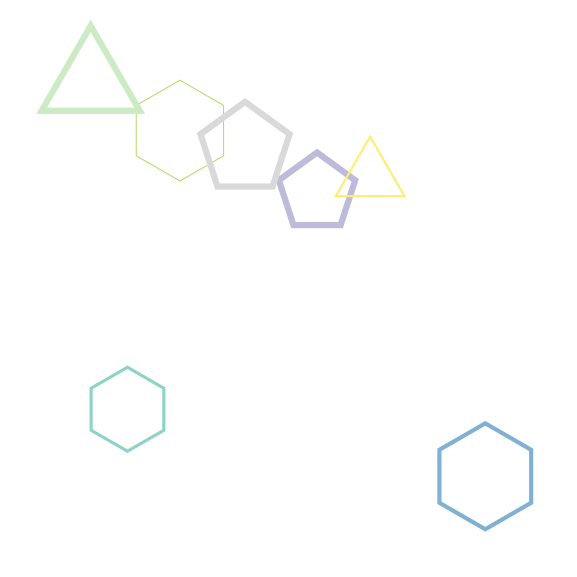[{"shape": "hexagon", "thickness": 1.5, "radius": 0.36, "center": [0.221, 0.29]}, {"shape": "pentagon", "thickness": 3, "radius": 0.35, "center": [0.549, 0.666]}, {"shape": "hexagon", "thickness": 2, "radius": 0.46, "center": [0.84, 0.174]}, {"shape": "hexagon", "thickness": 0.5, "radius": 0.44, "center": [0.312, 0.773]}, {"shape": "pentagon", "thickness": 3, "radius": 0.41, "center": [0.424, 0.742]}, {"shape": "triangle", "thickness": 3, "radius": 0.49, "center": [0.157, 0.856]}, {"shape": "triangle", "thickness": 1, "radius": 0.34, "center": [0.641, 0.694]}]